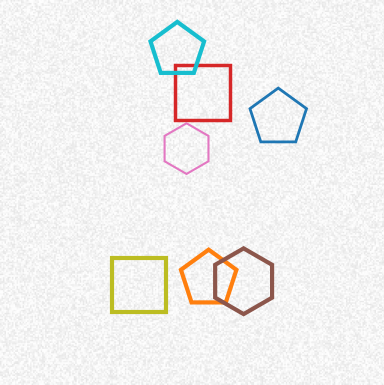[{"shape": "pentagon", "thickness": 2, "radius": 0.39, "center": [0.723, 0.694]}, {"shape": "pentagon", "thickness": 3, "radius": 0.38, "center": [0.542, 0.276]}, {"shape": "square", "thickness": 2.5, "radius": 0.36, "center": [0.527, 0.76]}, {"shape": "hexagon", "thickness": 3, "radius": 0.43, "center": [0.633, 0.27]}, {"shape": "hexagon", "thickness": 1.5, "radius": 0.33, "center": [0.485, 0.614]}, {"shape": "square", "thickness": 3, "radius": 0.35, "center": [0.36, 0.259]}, {"shape": "pentagon", "thickness": 3, "radius": 0.37, "center": [0.46, 0.87]}]